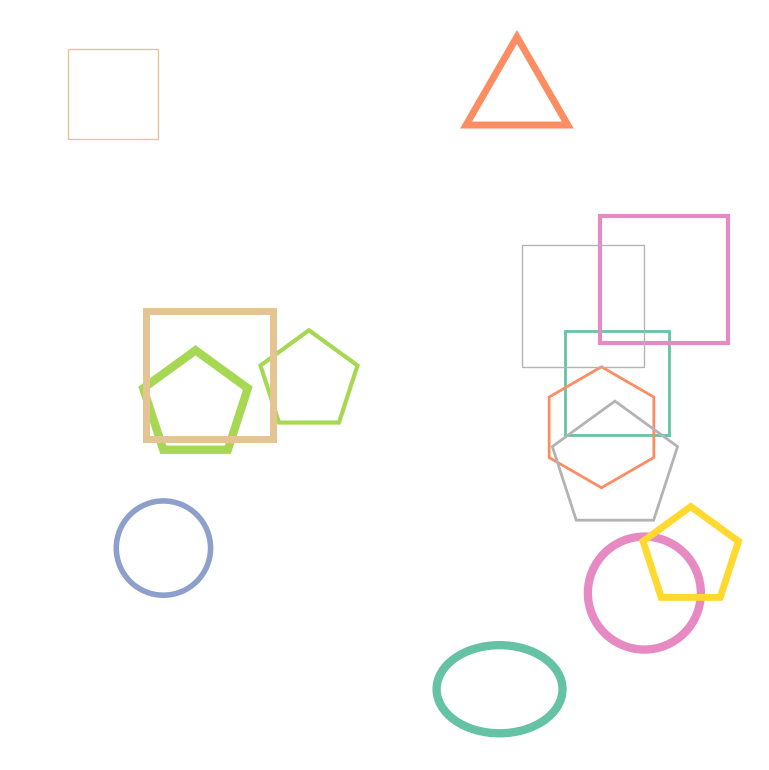[{"shape": "square", "thickness": 1, "radius": 0.34, "center": [0.801, 0.503]}, {"shape": "oval", "thickness": 3, "radius": 0.41, "center": [0.649, 0.105]}, {"shape": "triangle", "thickness": 2.5, "radius": 0.38, "center": [0.671, 0.876]}, {"shape": "hexagon", "thickness": 1, "radius": 0.39, "center": [0.781, 0.445]}, {"shape": "circle", "thickness": 2, "radius": 0.31, "center": [0.212, 0.288]}, {"shape": "square", "thickness": 1.5, "radius": 0.41, "center": [0.862, 0.637]}, {"shape": "circle", "thickness": 3, "radius": 0.37, "center": [0.837, 0.23]}, {"shape": "pentagon", "thickness": 1.5, "radius": 0.33, "center": [0.401, 0.505]}, {"shape": "pentagon", "thickness": 3, "radius": 0.36, "center": [0.254, 0.474]}, {"shape": "pentagon", "thickness": 2.5, "radius": 0.33, "center": [0.897, 0.277]}, {"shape": "square", "thickness": 0.5, "radius": 0.29, "center": [0.146, 0.878]}, {"shape": "square", "thickness": 2.5, "radius": 0.41, "center": [0.272, 0.513]}, {"shape": "pentagon", "thickness": 1, "radius": 0.43, "center": [0.799, 0.394]}, {"shape": "square", "thickness": 0.5, "radius": 0.4, "center": [0.757, 0.602]}]